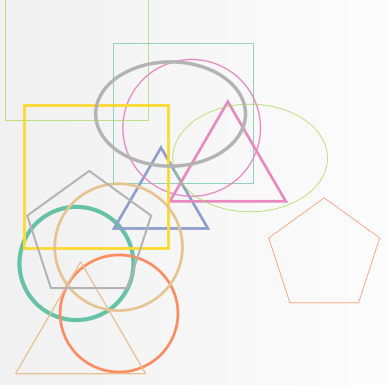[{"shape": "square", "thickness": 0.5, "radius": 0.91, "center": [0.473, 0.707]}, {"shape": "circle", "thickness": 3, "radius": 0.74, "center": [0.197, 0.316]}, {"shape": "pentagon", "thickness": 0.5, "radius": 0.75, "center": [0.837, 0.335]}, {"shape": "circle", "thickness": 2, "radius": 0.76, "center": [0.307, 0.186]}, {"shape": "triangle", "thickness": 2, "radius": 0.7, "center": [0.415, 0.477]}, {"shape": "triangle", "thickness": 2, "radius": 0.86, "center": [0.588, 0.563]}, {"shape": "circle", "thickness": 1, "radius": 0.89, "center": [0.495, 0.668]}, {"shape": "oval", "thickness": 0.5, "radius": 1.0, "center": [0.645, 0.59]}, {"shape": "square", "thickness": 0.5, "radius": 0.92, "center": [0.198, 0.871]}, {"shape": "square", "thickness": 2, "radius": 0.93, "center": [0.247, 0.542]}, {"shape": "triangle", "thickness": 1, "radius": 0.97, "center": [0.208, 0.126]}, {"shape": "circle", "thickness": 2, "radius": 0.82, "center": [0.306, 0.358]}, {"shape": "pentagon", "thickness": 1.5, "radius": 0.84, "center": [0.23, 0.388]}, {"shape": "oval", "thickness": 2.5, "radius": 0.97, "center": [0.44, 0.704]}]